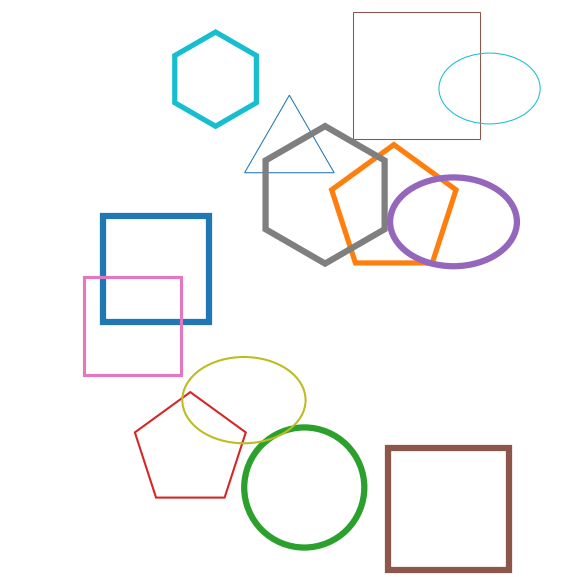[{"shape": "triangle", "thickness": 0.5, "radius": 0.45, "center": [0.501, 0.745]}, {"shape": "square", "thickness": 3, "radius": 0.46, "center": [0.27, 0.533]}, {"shape": "pentagon", "thickness": 2.5, "radius": 0.57, "center": [0.682, 0.635]}, {"shape": "circle", "thickness": 3, "radius": 0.52, "center": [0.527, 0.155]}, {"shape": "pentagon", "thickness": 1, "radius": 0.5, "center": [0.33, 0.219]}, {"shape": "oval", "thickness": 3, "radius": 0.55, "center": [0.785, 0.615]}, {"shape": "square", "thickness": 0.5, "radius": 0.55, "center": [0.721, 0.868]}, {"shape": "square", "thickness": 3, "radius": 0.53, "center": [0.777, 0.117]}, {"shape": "square", "thickness": 1.5, "radius": 0.42, "center": [0.229, 0.435]}, {"shape": "hexagon", "thickness": 3, "radius": 0.6, "center": [0.563, 0.662]}, {"shape": "oval", "thickness": 1, "radius": 0.53, "center": [0.422, 0.306]}, {"shape": "oval", "thickness": 0.5, "radius": 0.44, "center": [0.848, 0.846]}, {"shape": "hexagon", "thickness": 2.5, "radius": 0.41, "center": [0.373, 0.862]}]